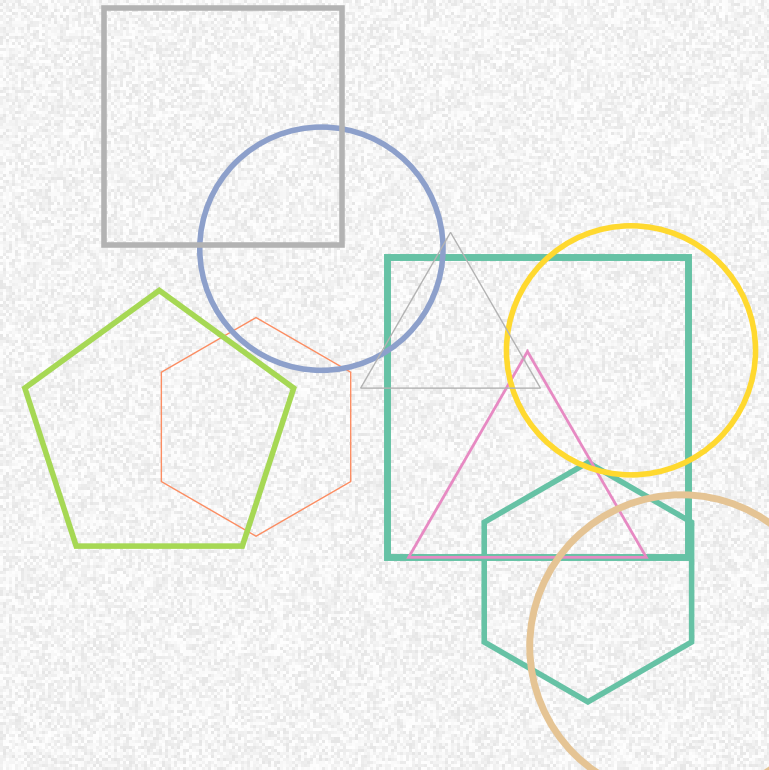[{"shape": "square", "thickness": 2.5, "radius": 0.98, "center": [0.698, 0.471]}, {"shape": "hexagon", "thickness": 2, "radius": 0.78, "center": [0.764, 0.244]}, {"shape": "hexagon", "thickness": 0.5, "radius": 0.71, "center": [0.333, 0.446]}, {"shape": "circle", "thickness": 2, "radius": 0.79, "center": [0.417, 0.677]}, {"shape": "triangle", "thickness": 1, "radius": 0.89, "center": [0.685, 0.365]}, {"shape": "pentagon", "thickness": 2, "radius": 0.92, "center": [0.207, 0.439]}, {"shape": "circle", "thickness": 2, "radius": 0.81, "center": [0.819, 0.545]}, {"shape": "circle", "thickness": 2.5, "radius": 0.99, "center": [0.885, 0.16]}, {"shape": "triangle", "thickness": 0.5, "radius": 0.67, "center": [0.585, 0.563]}, {"shape": "square", "thickness": 2, "radius": 0.77, "center": [0.29, 0.836]}]